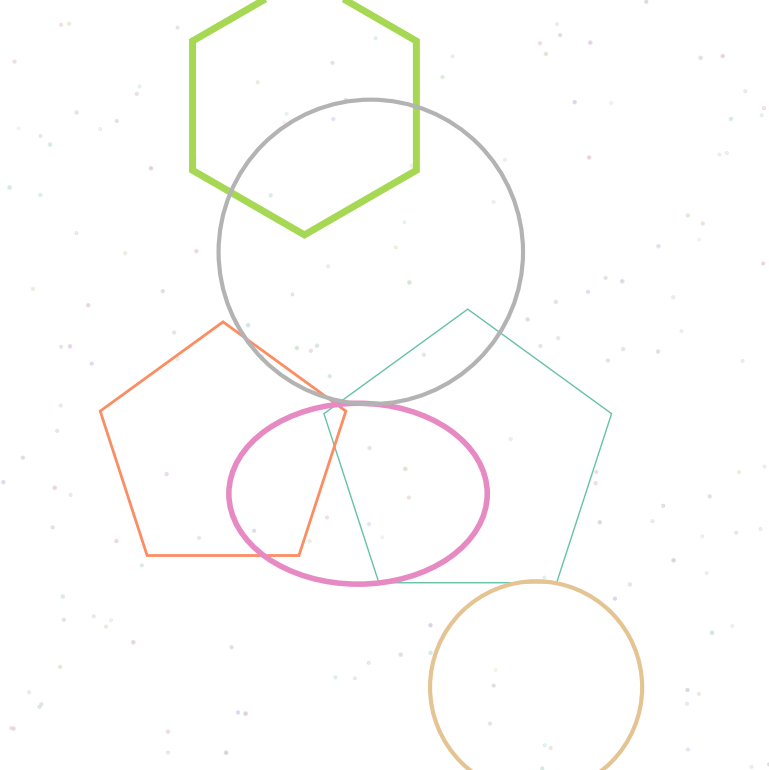[{"shape": "pentagon", "thickness": 0.5, "radius": 0.98, "center": [0.607, 0.402]}, {"shape": "pentagon", "thickness": 1, "radius": 0.84, "center": [0.29, 0.414]}, {"shape": "oval", "thickness": 2, "radius": 0.84, "center": [0.465, 0.359]}, {"shape": "hexagon", "thickness": 2.5, "radius": 0.84, "center": [0.395, 0.863]}, {"shape": "circle", "thickness": 1.5, "radius": 0.69, "center": [0.696, 0.107]}, {"shape": "circle", "thickness": 1.5, "radius": 0.99, "center": [0.482, 0.673]}]